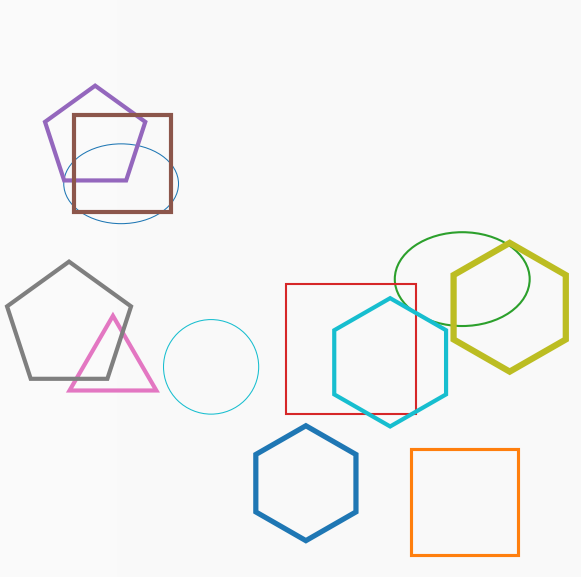[{"shape": "hexagon", "thickness": 2.5, "radius": 0.5, "center": [0.526, 0.162]}, {"shape": "oval", "thickness": 0.5, "radius": 0.49, "center": [0.208, 0.681]}, {"shape": "square", "thickness": 1.5, "radius": 0.46, "center": [0.799, 0.13]}, {"shape": "oval", "thickness": 1, "radius": 0.58, "center": [0.795, 0.516]}, {"shape": "square", "thickness": 1, "radius": 0.56, "center": [0.604, 0.395]}, {"shape": "pentagon", "thickness": 2, "radius": 0.45, "center": [0.164, 0.76]}, {"shape": "square", "thickness": 2, "radius": 0.42, "center": [0.211, 0.716]}, {"shape": "triangle", "thickness": 2, "radius": 0.43, "center": [0.194, 0.366]}, {"shape": "pentagon", "thickness": 2, "radius": 0.56, "center": [0.119, 0.434]}, {"shape": "hexagon", "thickness": 3, "radius": 0.56, "center": [0.877, 0.467]}, {"shape": "hexagon", "thickness": 2, "radius": 0.56, "center": [0.671, 0.372]}, {"shape": "circle", "thickness": 0.5, "radius": 0.41, "center": [0.363, 0.364]}]